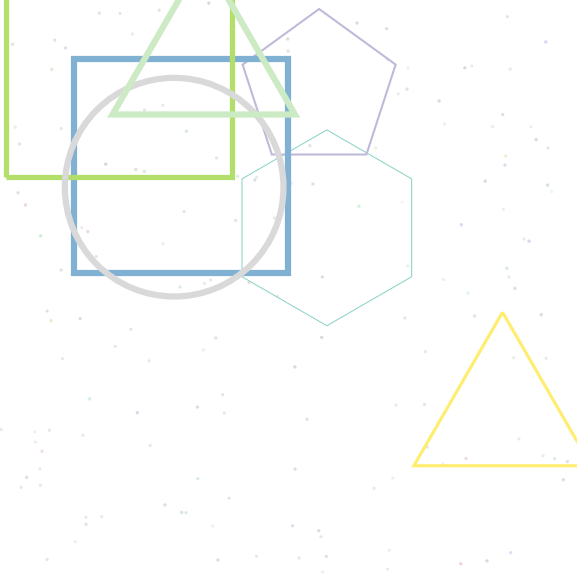[{"shape": "hexagon", "thickness": 0.5, "radius": 0.85, "center": [0.566, 0.605]}, {"shape": "pentagon", "thickness": 1, "radius": 0.7, "center": [0.553, 0.844]}, {"shape": "square", "thickness": 3, "radius": 0.93, "center": [0.313, 0.711]}, {"shape": "square", "thickness": 2.5, "radius": 0.98, "center": [0.207, 0.888]}, {"shape": "circle", "thickness": 3, "radius": 0.95, "center": [0.302, 0.675]}, {"shape": "triangle", "thickness": 3, "radius": 0.91, "center": [0.353, 0.892]}, {"shape": "triangle", "thickness": 1.5, "radius": 0.89, "center": [0.87, 0.281]}]